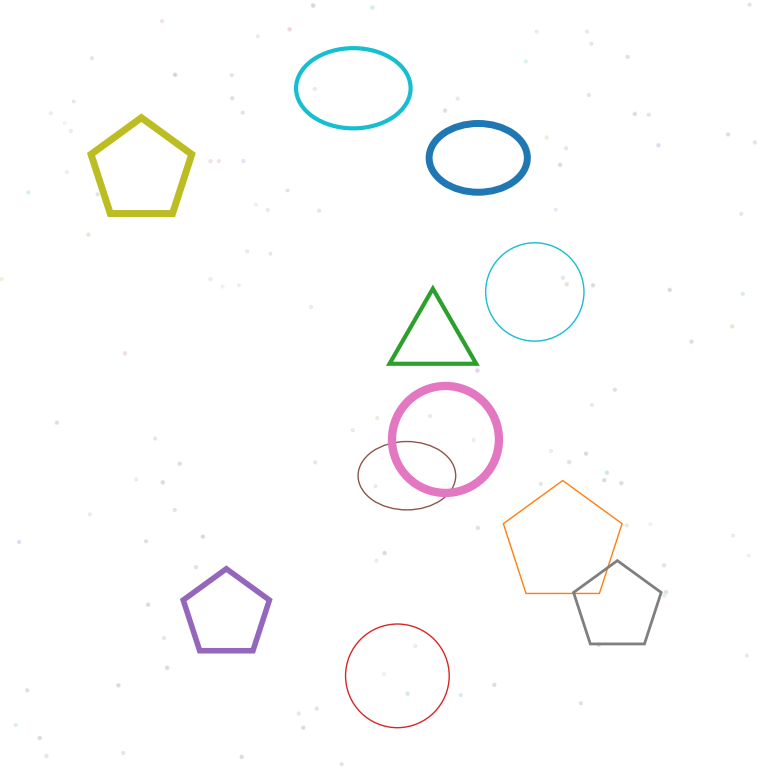[{"shape": "oval", "thickness": 2.5, "radius": 0.32, "center": [0.621, 0.795]}, {"shape": "pentagon", "thickness": 0.5, "radius": 0.41, "center": [0.731, 0.295]}, {"shape": "triangle", "thickness": 1.5, "radius": 0.32, "center": [0.562, 0.56]}, {"shape": "circle", "thickness": 0.5, "radius": 0.34, "center": [0.516, 0.122]}, {"shape": "pentagon", "thickness": 2, "radius": 0.29, "center": [0.294, 0.202]}, {"shape": "oval", "thickness": 0.5, "radius": 0.32, "center": [0.528, 0.382]}, {"shape": "circle", "thickness": 3, "radius": 0.35, "center": [0.579, 0.429]}, {"shape": "pentagon", "thickness": 1, "radius": 0.3, "center": [0.802, 0.212]}, {"shape": "pentagon", "thickness": 2.5, "radius": 0.34, "center": [0.184, 0.778]}, {"shape": "circle", "thickness": 0.5, "radius": 0.32, "center": [0.695, 0.621]}, {"shape": "oval", "thickness": 1.5, "radius": 0.37, "center": [0.459, 0.885]}]